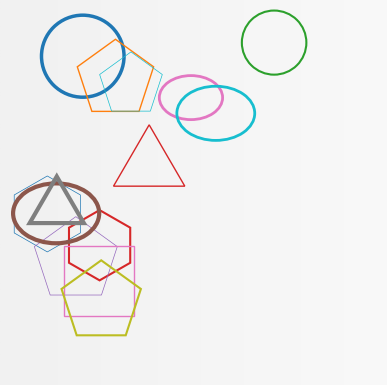[{"shape": "circle", "thickness": 2.5, "radius": 0.53, "center": [0.214, 0.854]}, {"shape": "hexagon", "thickness": 0.5, "radius": 0.49, "center": [0.122, 0.444]}, {"shape": "pentagon", "thickness": 1, "radius": 0.52, "center": [0.298, 0.794]}, {"shape": "circle", "thickness": 1.5, "radius": 0.42, "center": [0.707, 0.889]}, {"shape": "triangle", "thickness": 1, "radius": 0.53, "center": [0.385, 0.57]}, {"shape": "hexagon", "thickness": 1.5, "radius": 0.46, "center": [0.257, 0.363]}, {"shape": "pentagon", "thickness": 0.5, "radius": 0.56, "center": [0.196, 0.325]}, {"shape": "oval", "thickness": 3, "radius": 0.56, "center": [0.145, 0.446]}, {"shape": "oval", "thickness": 2, "radius": 0.41, "center": [0.493, 0.746]}, {"shape": "square", "thickness": 1, "radius": 0.45, "center": [0.255, 0.27]}, {"shape": "triangle", "thickness": 3, "radius": 0.4, "center": [0.146, 0.461]}, {"shape": "pentagon", "thickness": 1.5, "radius": 0.54, "center": [0.261, 0.216]}, {"shape": "oval", "thickness": 2, "radius": 0.5, "center": [0.557, 0.706]}, {"shape": "pentagon", "thickness": 0.5, "radius": 0.43, "center": [0.338, 0.78]}]